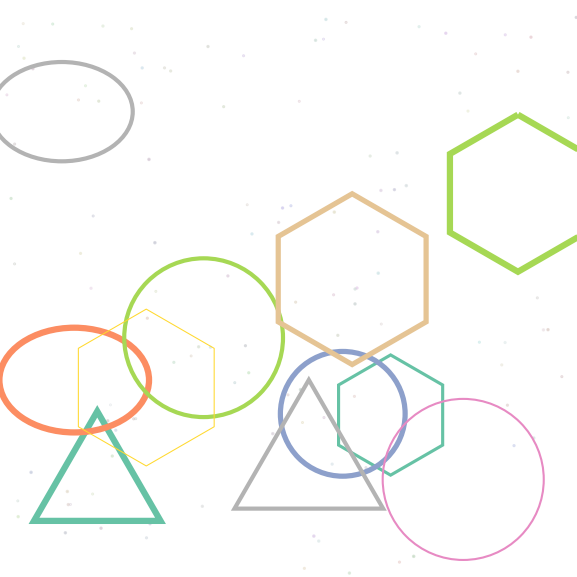[{"shape": "hexagon", "thickness": 1.5, "radius": 0.52, "center": [0.676, 0.28]}, {"shape": "triangle", "thickness": 3, "radius": 0.63, "center": [0.168, 0.16]}, {"shape": "oval", "thickness": 3, "radius": 0.65, "center": [0.129, 0.341]}, {"shape": "circle", "thickness": 2.5, "radius": 0.54, "center": [0.594, 0.283]}, {"shape": "circle", "thickness": 1, "radius": 0.7, "center": [0.802, 0.169]}, {"shape": "circle", "thickness": 2, "radius": 0.69, "center": [0.353, 0.414]}, {"shape": "hexagon", "thickness": 3, "radius": 0.68, "center": [0.897, 0.665]}, {"shape": "hexagon", "thickness": 0.5, "radius": 0.68, "center": [0.253, 0.328]}, {"shape": "hexagon", "thickness": 2.5, "radius": 0.74, "center": [0.61, 0.516]}, {"shape": "oval", "thickness": 2, "radius": 0.61, "center": [0.107, 0.806]}, {"shape": "triangle", "thickness": 2, "radius": 0.74, "center": [0.535, 0.193]}]